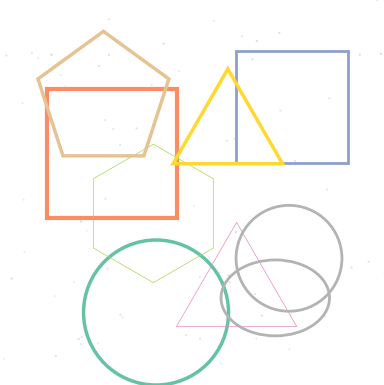[{"shape": "circle", "thickness": 2.5, "radius": 0.94, "center": [0.405, 0.188]}, {"shape": "square", "thickness": 3, "radius": 0.84, "center": [0.291, 0.601]}, {"shape": "square", "thickness": 2, "radius": 0.73, "center": [0.758, 0.722]}, {"shape": "triangle", "thickness": 0.5, "radius": 0.9, "center": [0.615, 0.242]}, {"shape": "hexagon", "thickness": 0.5, "radius": 0.9, "center": [0.398, 0.446]}, {"shape": "triangle", "thickness": 2.5, "radius": 0.82, "center": [0.592, 0.657]}, {"shape": "pentagon", "thickness": 2.5, "radius": 0.89, "center": [0.269, 0.74]}, {"shape": "oval", "thickness": 2, "radius": 0.7, "center": [0.715, 0.226]}, {"shape": "circle", "thickness": 2, "radius": 0.69, "center": [0.751, 0.329]}]